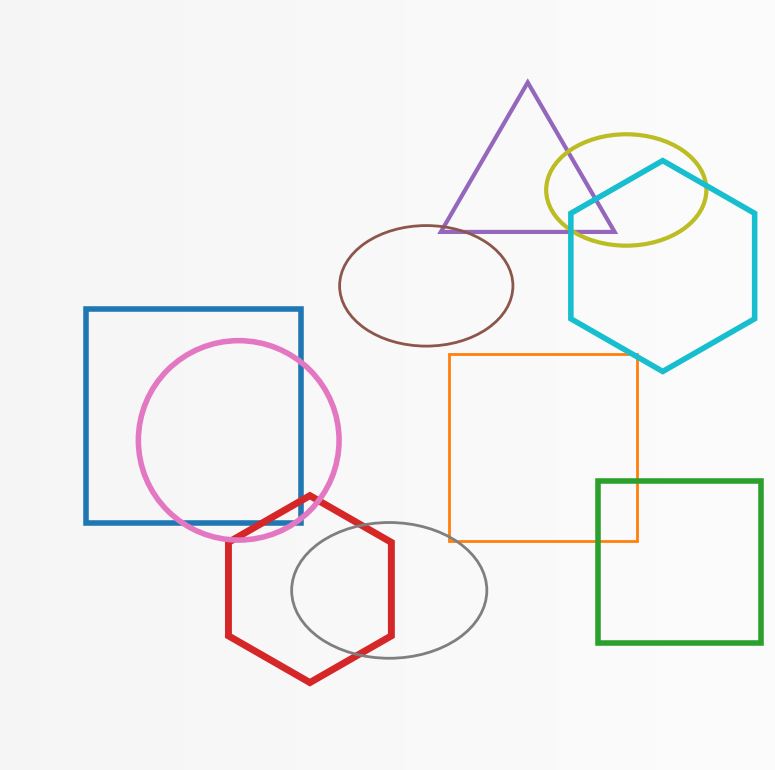[{"shape": "square", "thickness": 2, "radius": 0.7, "center": [0.25, 0.46]}, {"shape": "square", "thickness": 1, "radius": 0.61, "center": [0.7, 0.419]}, {"shape": "square", "thickness": 2, "radius": 0.53, "center": [0.877, 0.27]}, {"shape": "hexagon", "thickness": 2.5, "radius": 0.61, "center": [0.4, 0.235]}, {"shape": "triangle", "thickness": 1.5, "radius": 0.65, "center": [0.681, 0.764]}, {"shape": "oval", "thickness": 1, "radius": 0.56, "center": [0.55, 0.629]}, {"shape": "circle", "thickness": 2, "radius": 0.65, "center": [0.308, 0.428]}, {"shape": "oval", "thickness": 1, "radius": 0.63, "center": [0.502, 0.233]}, {"shape": "oval", "thickness": 1.5, "radius": 0.52, "center": [0.808, 0.753]}, {"shape": "hexagon", "thickness": 2, "radius": 0.68, "center": [0.855, 0.654]}]